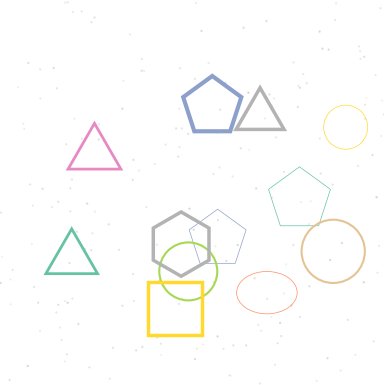[{"shape": "pentagon", "thickness": 0.5, "radius": 0.42, "center": [0.778, 0.482]}, {"shape": "triangle", "thickness": 2, "radius": 0.39, "center": [0.186, 0.328]}, {"shape": "oval", "thickness": 0.5, "radius": 0.39, "center": [0.693, 0.24]}, {"shape": "pentagon", "thickness": 0.5, "radius": 0.39, "center": [0.565, 0.379]}, {"shape": "pentagon", "thickness": 3, "radius": 0.4, "center": [0.551, 0.723]}, {"shape": "triangle", "thickness": 2, "radius": 0.4, "center": [0.245, 0.6]}, {"shape": "circle", "thickness": 1.5, "radius": 0.38, "center": [0.489, 0.295]}, {"shape": "circle", "thickness": 0.5, "radius": 0.29, "center": [0.898, 0.67]}, {"shape": "square", "thickness": 2.5, "radius": 0.34, "center": [0.455, 0.198]}, {"shape": "circle", "thickness": 1.5, "radius": 0.41, "center": [0.865, 0.347]}, {"shape": "hexagon", "thickness": 2.5, "radius": 0.42, "center": [0.47, 0.366]}, {"shape": "triangle", "thickness": 2.5, "radius": 0.36, "center": [0.675, 0.7]}]